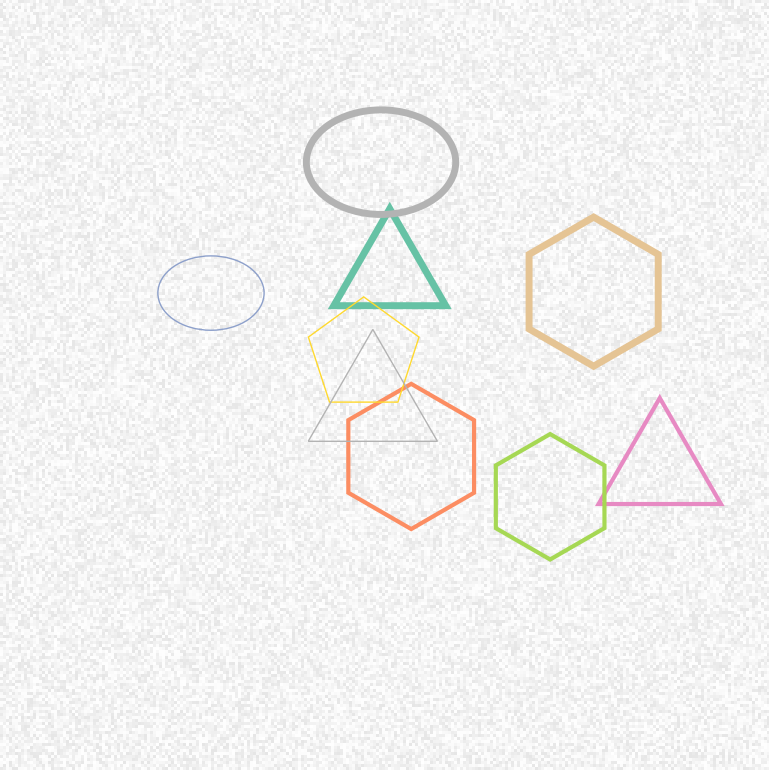[{"shape": "triangle", "thickness": 2.5, "radius": 0.42, "center": [0.506, 0.645]}, {"shape": "hexagon", "thickness": 1.5, "radius": 0.47, "center": [0.534, 0.407]}, {"shape": "oval", "thickness": 0.5, "radius": 0.34, "center": [0.274, 0.619]}, {"shape": "triangle", "thickness": 1.5, "radius": 0.46, "center": [0.857, 0.391]}, {"shape": "hexagon", "thickness": 1.5, "radius": 0.41, "center": [0.714, 0.355]}, {"shape": "pentagon", "thickness": 0.5, "radius": 0.38, "center": [0.472, 0.539]}, {"shape": "hexagon", "thickness": 2.5, "radius": 0.48, "center": [0.771, 0.621]}, {"shape": "triangle", "thickness": 0.5, "radius": 0.48, "center": [0.484, 0.475]}, {"shape": "oval", "thickness": 2.5, "radius": 0.48, "center": [0.495, 0.789]}]